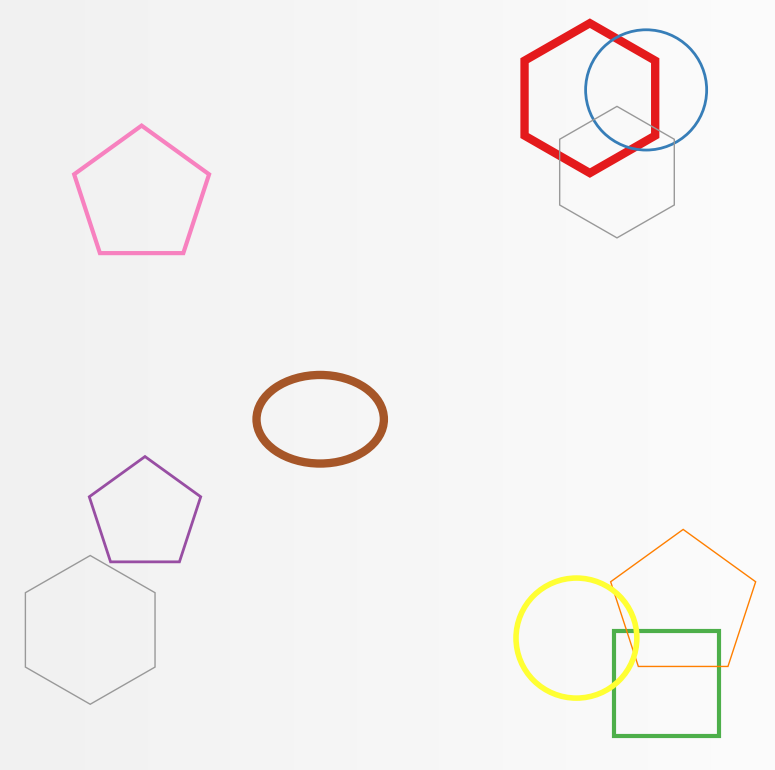[{"shape": "hexagon", "thickness": 3, "radius": 0.49, "center": [0.761, 0.873]}, {"shape": "circle", "thickness": 1, "radius": 0.39, "center": [0.834, 0.883]}, {"shape": "square", "thickness": 1.5, "radius": 0.34, "center": [0.86, 0.113]}, {"shape": "pentagon", "thickness": 1, "radius": 0.38, "center": [0.187, 0.331]}, {"shape": "pentagon", "thickness": 0.5, "radius": 0.49, "center": [0.881, 0.214]}, {"shape": "circle", "thickness": 2, "radius": 0.39, "center": [0.744, 0.171]}, {"shape": "oval", "thickness": 3, "radius": 0.41, "center": [0.413, 0.456]}, {"shape": "pentagon", "thickness": 1.5, "radius": 0.46, "center": [0.183, 0.745]}, {"shape": "hexagon", "thickness": 0.5, "radius": 0.48, "center": [0.116, 0.182]}, {"shape": "hexagon", "thickness": 0.5, "radius": 0.43, "center": [0.796, 0.776]}]